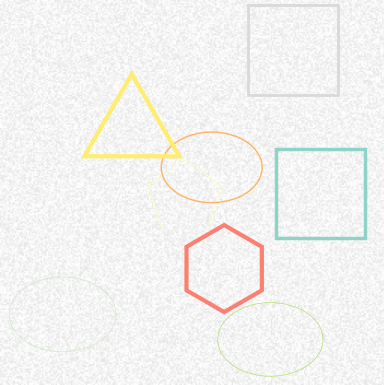[{"shape": "square", "thickness": 2.5, "radius": 0.58, "center": [0.833, 0.497]}, {"shape": "pentagon", "thickness": 0.5, "radius": 0.5, "center": [0.48, 0.486]}, {"shape": "hexagon", "thickness": 3, "radius": 0.57, "center": [0.582, 0.302]}, {"shape": "oval", "thickness": 1, "radius": 0.65, "center": [0.55, 0.565]}, {"shape": "oval", "thickness": 0.5, "radius": 0.68, "center": [0.702, 0.118]}, {"shape": "square", "thickness": 2, "radius": 0.58, "center": [0.761, 0.87]}, {"shape": "oval", "thickness": 0.5, "radius": 0.69, "center": [0.163, 0.183]}, {"shape": "triangle", "thickness": 3, "radius": 0.71, "center": [0.342, 0.665]}]